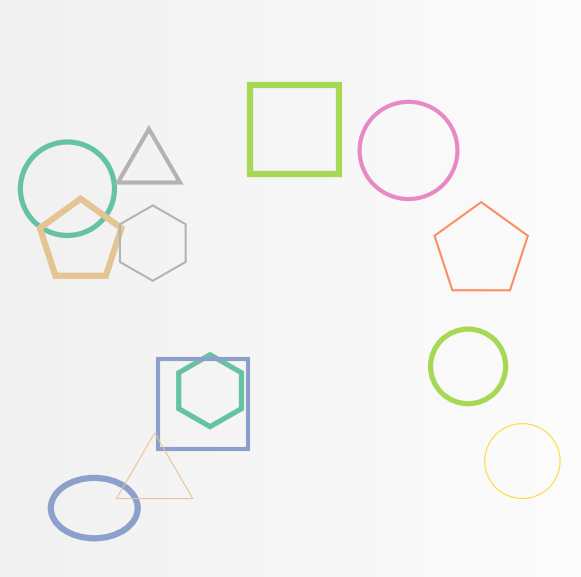[{"shape": "circle", "thickness": 2.5, "radius": 0.4, "center": [0.116, 0.672]}, {"shape": "hexagon", "thickness": 2.5, "radius": 0.31, "center": [0.361, 0.323]}, {"shape": "pentagon", "thickness": 1, "radius": 0.42, "center": [0.828, 0.565]}, {"shape": "square", "thickness": 2, "radius": 0.39, "center": [0.348, 0.3]}, {"shape": "oval", "thickness": 3, "radius": 0.37, "center": [0.162, 0.119]}, {"shape": "circle", "thickness": 2, "radius": 0.42, "center": [0.703, 0.739]}, {"shape": "circle", "thickness": 2.5, "radius": 0.32, "center": [0.805, 0.365]}, {"shape": "square", "thickness": 3, "radius": 0.38, "center": [0.506, 0.774]}, {"shape": "circle", "thickness": 0.5, "radius": 0.32, "center": [0.899, 0.201]}, {"shape": "triangle", "thickness": 0.5, "radius": 0.38, "center": [0.266, 0.174]}, {"shape": "pentagon", "thickness": 3, "radius": 0.37, "center": [0.139, 0.581]}, {"shape": "hexagon", "thickness": 1, "radius": 0.33, "center": [0.263, 0.578]}, {"shape": "triangle", "thickness": 2, "radius": 0.31, "center": [0.256, 0.714]}]